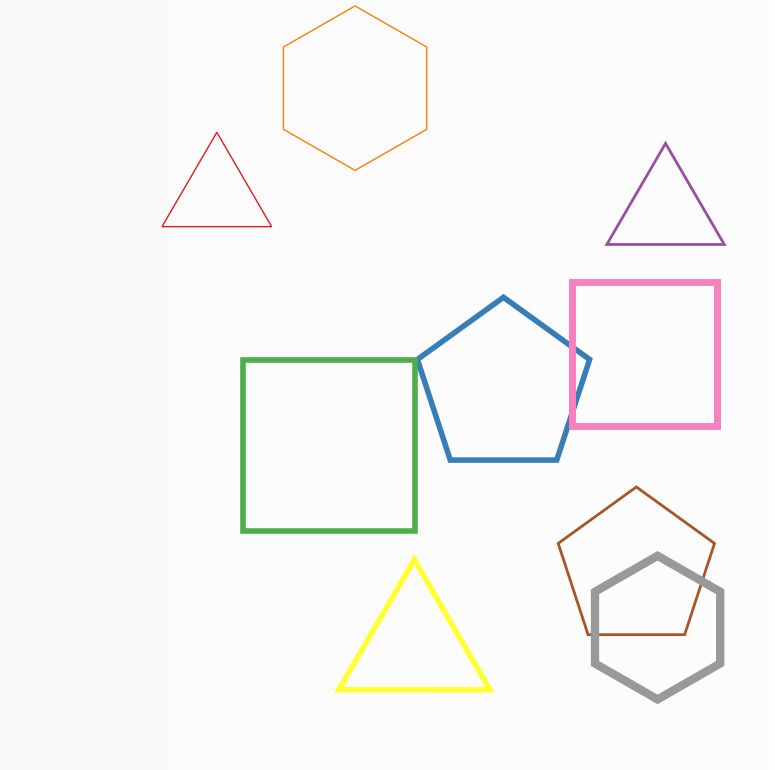[{"shape": "triangle", "thickness": 0.5, "radius": 0.41, "center": [0.28, 0.746]}, {"shape": "pentagon", "thickness": 2, "radius": 0.58, "center": [0.65, 0.497]}, {"shape": "square", "thickness": 2, "radius": 0.56, "center": [0.425, 0.421]}, {"shape": "triangle", "thickness": 1, "radius": 0.44, "center": [0.859, 0.726]}, {"shape": "hexagon", "thickness": 0.5, "radius": 0.53, "center": [0.458, 0.885]}, {"shape": "triangle", "thickness": 2, "radius": 0.56, "center": [0.535, 0.161]}, {"shape": "pentagon", "thickness": 1, "radius": 0.53, "center": [0.821, 0.262]}, {"shape": "square", "thickness": 2.5, "radius": 0.47, "center": [0.832, 0.54]}, {"shape": "hexagon", "thickness": 3, "radius": 0.47, "center": [0.849, 0.185]}]